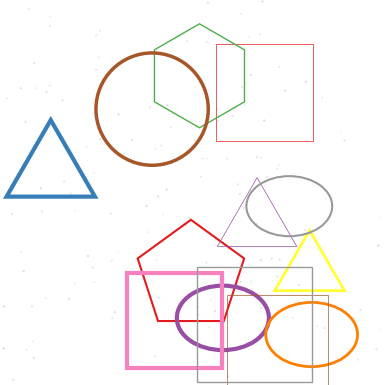[{"shape": "pentagon", "thickness": 1.5, "radius": 0.73, "center": [0.496, 0.284]}, {"shape": "square", "thickness": 0.5, "radius": 0.63, "center": [0.687, 0.761]}, {"shape": "triangle", "thickness": 3, "radius": 0.66, "center": [0.132, 0.556]}, {"shape": "hexagon", "thickness": 1, "radius": 0.68, "center": [0.518, 0.803]}, {"shape": "oval", "thickness": 3, "radius": 0.6, "center": [0.579, 0.174]}, {"shape": "triangle", "thickness": 0.5, "radius": 0.6, "center": [0.668, 0.419]}, {"shape": "oval", "thickness": 2, "radius": 0.6, "center": [0.809, 0.131]}, {"shape": "triangle", "thickness": 2, "radius": 0.52, "center": [0.804, 0.297]}, {"shape": "circle", "thickness": 2.5, "radius": 0.73, "center": [0.395, 0.717]}, {"shape": "square", "thickness": 0.5, "radius": 0.65, "center": [0.721, 0.102]}, {"shape": "square", "thickness": 3, "radius": 0.62, "center": [0.453, 0.168]}, {"shape": "oval", "thickness": 1.5, "radius": 0.56, "center": [0.751, 0.464]}, {"shape": "square", "thickness": 1, "radius": 0.75, "center": [0.662, 0.157]}]